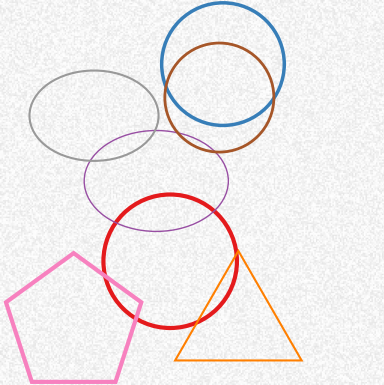[{"shape": "circle", "thickness": 3, "radius": 0.87, "center": [0.442, 0.321]}, {"shape": "circle", "thickness": 2.5, "radius": 0.8, "center": [0.579, 0.833]}, {"shape": "oval", "thickness": 1, "radius": 0.94, "center": [0.406, 0.53]}, {"shape": "triangle", "thickness": 1.5, "radius": 0.95, "center": [0.619, 0.159]}, {"shape": "circle", "thickness": 2, "radius": 0.71, "center": [0.57, 0.747]}, {"shape": "pentagon", "thickness": 3, "radius": 0.92, "center": [0.191, 0.158]}, {"shape": "oval", "thickness": 1.5, "radius": 0.84, "center": [0.244, 0.699]}]